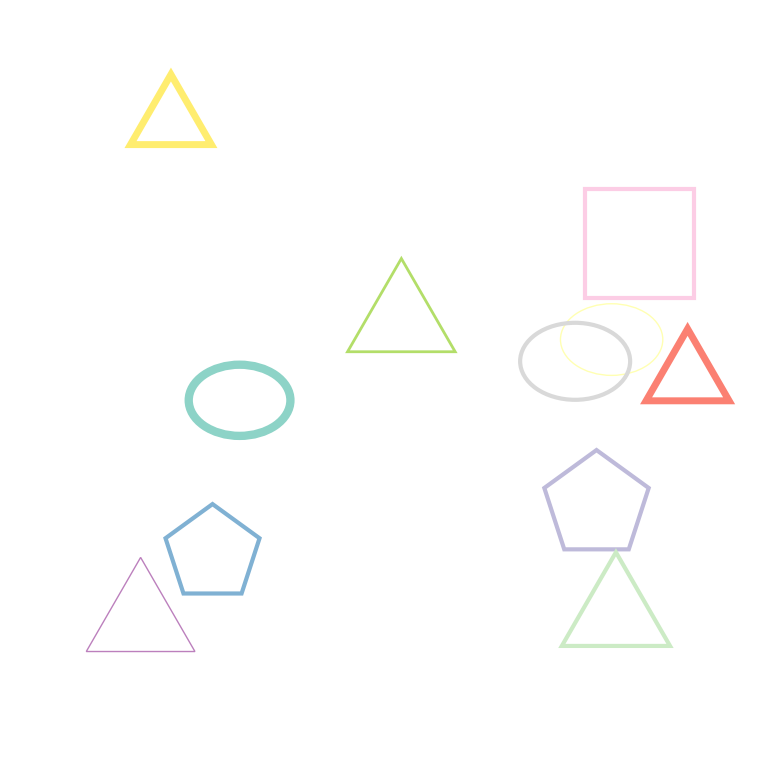[{"shape": "oval", "thickness": 3, "radius": 0.33, "center": [0.311, 0.48]}, {"shape": "oval", "thickness": 0.5, "radius": 0.33, "center": [0.794, 0.559]}, {"shape": "pentagon", "thickness": 1.5, "radius": 0.36, "center": [0.775, 0.344]}, {"shape": "triangle", "thickness": 2.5, "radius": 0.31, "center": [0.893, 0.511]}, {"shape": "pentagon", "thickness": 1.5, "radius": 0.32, "center": [0.276, 0.281]}, {"shape": "triangle", "thickness": 1, "radius": 0.4, "center": [0.521, 0.584]}, {"shape": "square", "thickness": 1.5, "radius": 0.35, "center": [0.83, 0.683]}, {"shape": "oval", "thickness": 1.5, "radius": 0.36, "center": [0.747, 0.531]}, {"shape": "triangle", "thickness": 0.5, "radius": 0.41, "center": [0.183, 0.195]}, {"shape": "triangle", "thickness": 1.5, "radius": 0.41, "center": [0.8, 0.202]}, {"shape": "triangle", "thickness": 2.5, "radius": 0.3, "center": [0.222, 0.843]}]